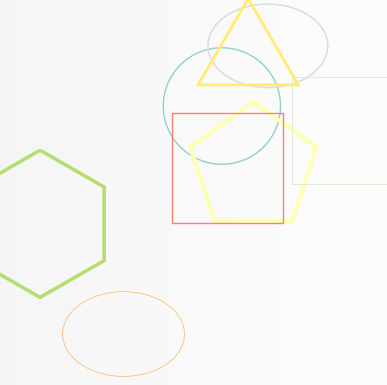[{"shape": "circle", "thickness": 1, "radius": 0.76, "center": [0.573, 0.725]}, {"shape": "pentagon", "thickness": 3, "radius": 0.86, "center": [0.654, 0.565]}, {"shape": "square", "thickness": 1, "radius": 0.72, "center": [0.586, 0.564]}, {"shape": "oval", "thickness": 0.5, "radius": 0.79, "center": [0.319, 0.132]}, {"shape": "hexagon", "thickness": 2.5, "radius": 0.96, "center": [0.103, 0.419]}, {"shape": "oval", "thickness": 1, "radius": 0.77, "center": [0.691, 0.881]}, {"shape": "square", "thickness": 0.5, "radius": 0.69, "center": [0.891, 0.662]}, {"shape": "triangle", "thickness": 2, "radius": 0.75, "center": [0.64, 0.854]}]